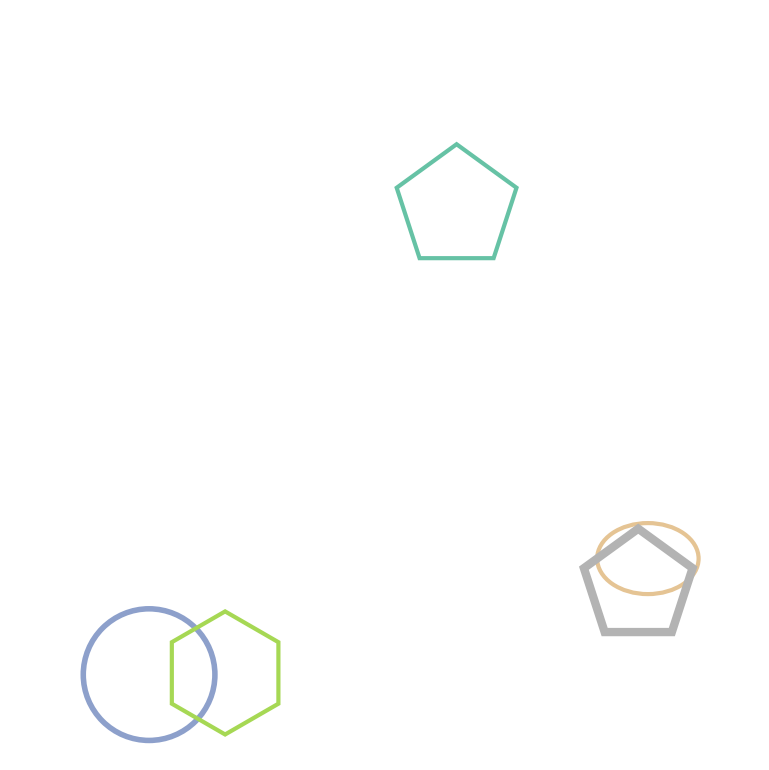[{"shape": "pentagon", "thickness": 1.5, "radius": 0.41, "center": [0.593, 0.731]}, {"shape": "circle", "thickness": 2, "radius": 0.43, "center": [0.194, 0.124]}, {"shape": "hexagon", "thickness": 1.5, "radius": 0.4, "center": [0.292, 0.126]}, {"shape": "oval", "thickness": 1.5, "radius": 0.33, "center": [0.841, 0.275]}, {"shape": "pentagon", "thickness": 3, "radius": 0.37, "center": [0.829, 0.239]}]